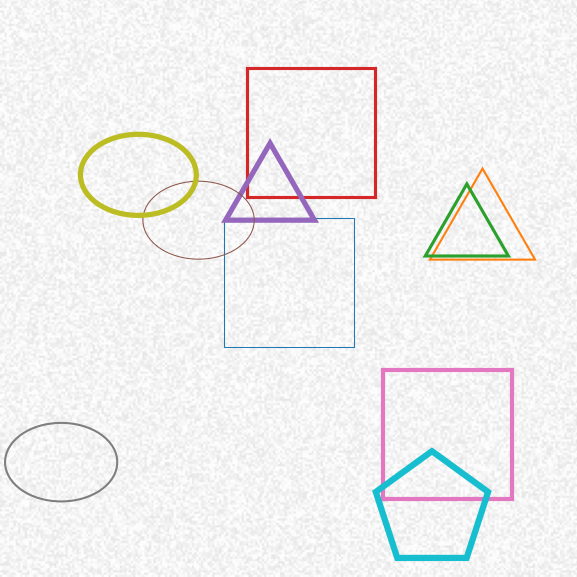[{"shape": "square", "thickness": 0.5, "radius": 0.56, "center": [0.501, 0.51]}, {"shape": "triangle", "thickness": 1, "radius": 0.53, "center": [0.836, 0.602]}, {"shape": "triangle", "thickness": 1.5, "radius": 0.42, "center": [0.808, 0.597]}, {"shape": "square", "thickness": 1.5, "radius": 0.56, "center": [0.538, 0.77]}, {"shape": "triangle", "thickness": 2.5, "radius": 0.44, "center": [0.468, 0.662]}, {"shape": "oval", "thickness": 0.5, "radius": 0.48, "center": [0.344, 0.618]}, {"shape": "square", "thickness": 2, "radius": 0.56, "center": [0.775, 0.246]}, {"shape": "oval", "thickness": 1, "radius": 0.49, "center": [0.106, 0.199]}, {"shape": "oval", "thickness": 2.5, "radius": 0.5, "center": [0.24, 0.696]}, {"shape": "pentagon", "thickness": 3, "radius": 0.51, "center": [0.748, 0.116]}]